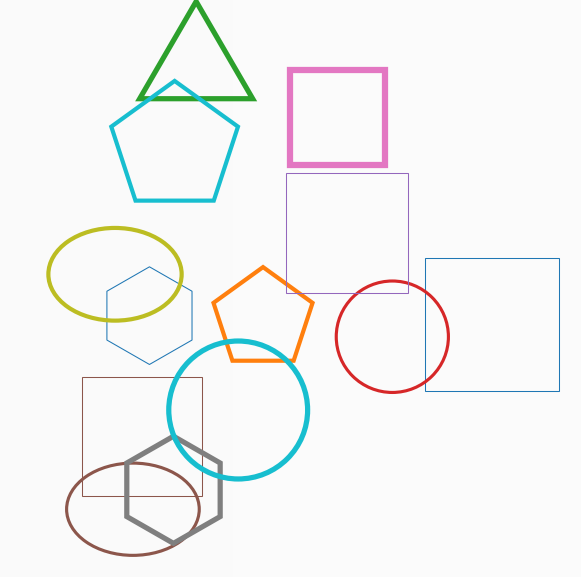[{"shape": "hexagon", "thickness": 0.5, "radius": 0.42, "center": [0.257, 0.453]}, {"shape": "square", "thickness": 0.5, "radius": 0.58, "center": [0.847, 0.437]}, {"shape": "pentagon", "thickness": 2, "radius": 0.45, "center": [0.453, 0.447]}, {"shape": "triangle", "thickness": 2.5, "radius": 0.56, "center": [0.337, 0.884]}, {"shape": "circle", "thickness": 1.5, "radius": 0.48, "center": [0.675, 0.416]}, {"shape": "square", "thickness": 0.5, "radius": 0.52, "center": [0.597, 0.596]}, {"shape": "oval", "thickness": 1.5, "radius": 0.57, "center": [0.229, 0.117]}, {"shape": "square", "thickness": 0.5, "radius": 0.51, "center": [0.244, 0.243]}, {"shape": "square", "thickness": 3, "radius": 0.41, "center": [0.58, 0.796]}, {"shape": "hexagon", "thickness": 2.5, "radius": 0.46, "center": [0.298, 0.151]}, {"shape": "oval", "thickness": 2, "radius": 0.57, "center": [0.198, 0.524]}, {"shape": "pentagon", "thickness": 2, "radius": 0.57, "center": [0.3, 0.744]}, {"shape": "circle", "thickness": 2.5, "radius": 0.6, "center": [0.41, 0.289]}]